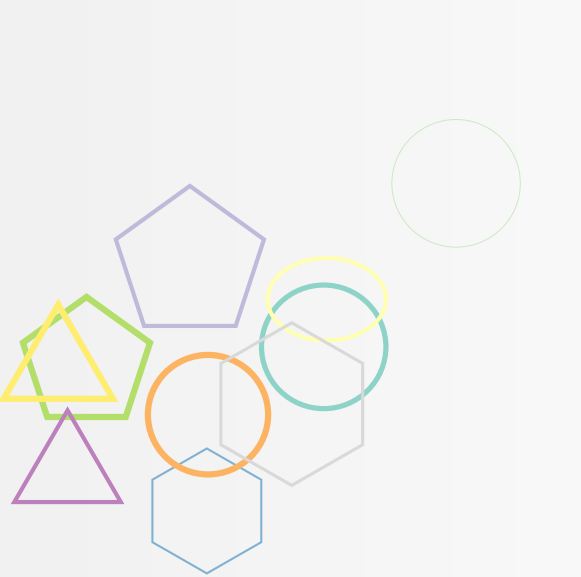[{"shape": "circle", "thickness": 2.5, "radius": 0.54, "center": [0.557, 0.399]}, {"shape": "oval", "thickness": 2, "radius": 0.51, "center": [0.562, 0.481]}, {"shape": "pentagon", "thickness": 2, "radius": 0.67, "center": [0.327, 0.543]}, {"shape": "hexagon", "thickness": 1, "radius": 0.54, "center": [0.356, 0.114]}, {"shape": "circle", "thickness": 3, "radius": 0.52, "center": [0.358, 0.281]}, {"shape": "pentagon", "thickness": 3, "radius": 0.57, "center": [0.149, 0.37]}, {"shape": "hexagon", "thickness": 1.5, "radius": 0.7, "center": [0.502, 0.299]}, {"shape": "triangle", "thickness": 2, "radius": 0.53, "center": [0.116, 0.183]}, {"shape": "circle", "thickness": 0.5, "radius": 0.55, "center": [0.785, 0.682]}, {"shape": "triangle", "thickness": 3, "radius": 0.54, "center": [0.1, 0.363]}]